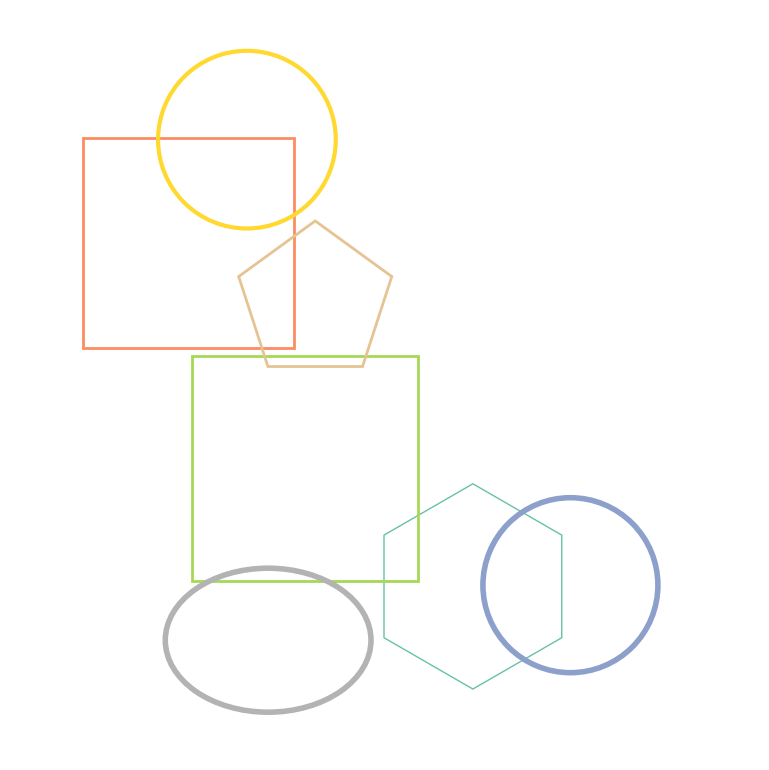[{"shape": "hexagon", "thickness": 0.5, "radius": 0.67, "center": [0.614, 0.238]}, {"shape": "square", "thickness": 1, "radius": 0.68, "center": [0.245, 0.685]}, {"shape": "circle", "thickness": 2, "radius": 0.57, "center": [0.741, 0.24]}, {"shape": "square", "thickness": 1, "radius": 0.73, "center": [0.396, 0.392]}, {"shape": "circle", "thickness": 1.5, "radius": 0.58, "center": [0.321, 0.819]}, {"shape": "pentagon", "thickness": 1, "radius": 0.52, "center": [0.409, 0.609]}, {"shape": "oval", "thickness": 2, "radius": 0.67, "center": [0.348, 0.169]}]